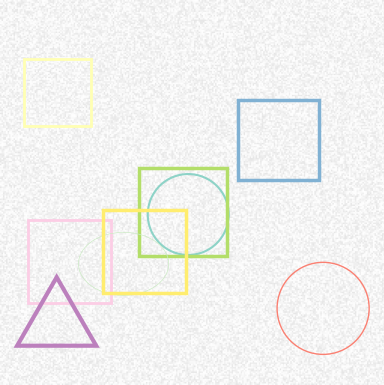[{"shape": "circle", "thickness": 1.5, "radius": 0.53, "center": [0.489, 0.443]}, {"shape": "square", "thickness": 2, "radius": 0.44, "center": [0.149, 0.76]}, {"shape": "circle", "thickness": 1, "radius": 0.6, "center": [0.839, 0.199]}, {"shape": "square", "thickness": 2.5, "radius": 0.52, "center": [0.723, 0.636]}, {"shape": "square", "thickness": 2.5, "radius": 0.57, "center": [0.476, 0.449]}, {"shape": "square", "thickness": 2, "radius": 0.54, "center": [0.181, 0.32]}, {"shape": "triangle", "thickness": 3, "radius": 0.59, "center": [0.147, 0.161]}, {"shape": "oval", "thickness": 0.5, "radius": 0.59, "center": [0.321, 0.315]}, {"shape": "square", "thickness": 2.5, "radius": 0.54, "center": [0.376, 0.346]}]